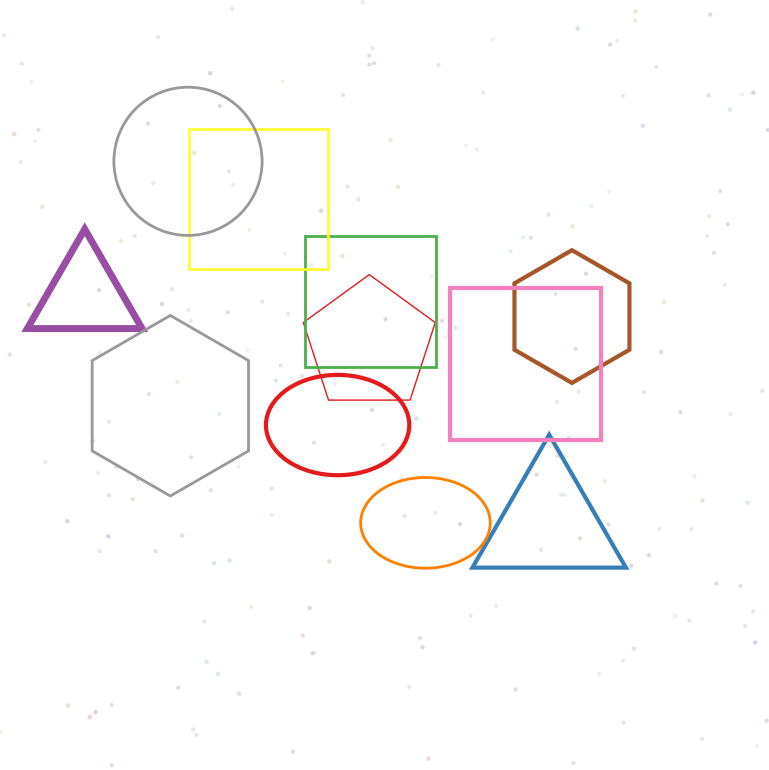[{"shape": "oval", "thickness": 1.5, "radius": 0.47, "center": [0.438, 0.448]}, {"shape": "pentagon", "thickness": 0.5, "radius": 0.45, "center": [0.48, 0.553]}, {"shape": "triangle", "thickness": 1.5, "radius": 0.58, "center": [0.713, 0.32]}, {"shape": "square", "thickness": 1, "radius": 0.42, "center": [0.482, 0.609]}, {"shape": "triangle", "thickness": 2.5, "radius": 0.43, "center": [0.11, 0.616]}, {"shape": "oval", "thickness": 1, "radius": 0.42, "center": [0.553, 0.321]}, {"shape": "square", "thickness": 1, "radius": 0.45, "center": [0.336, 0.742]}, {"shape": "hexagon", "thickness": 1.5, "radius": 0.43, "center": [0.743, 0.589]}, {"shape": "square", "thickness": 1.5, "radius": 0.49, "center": [0.682, 0.527]}, {"shape": "circle", "thickness": 1, "radius": 0.48, "center": [0.244, 0.791]}, {"shape": "hexagon", "thickness": 1, "radius": 0.59, "center": [0.221, 0.473]}]